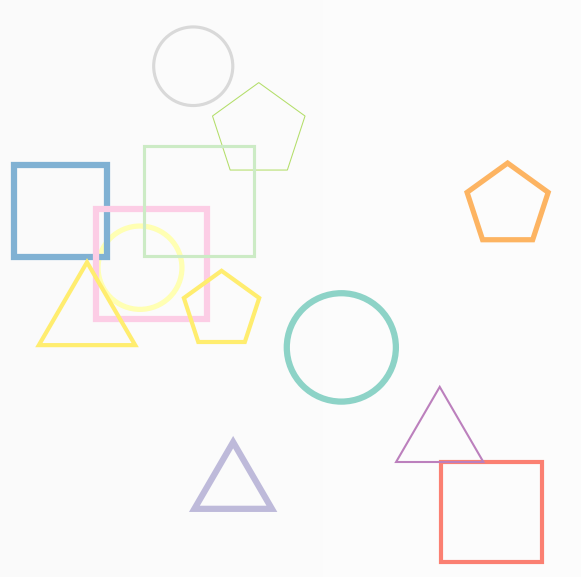[{"shape": "circle", "thickness": 3, "radius": 0.47, "center": [0.587, 0.398]}, {"shape": "circle", "thickness": 2.5, "radius": 0.36, "center": [0.241, 0.536]}, {"shape": "triangle", "thickness": 3, "radius": 0.38, "center": [0.401, 0.157]}, {"shape": "square", "thickness": 2, "radius": 0.43, "center": [0.846, 0.112]}, {"shape": "square", "thickness": 3, "radius": 0.4, "center": [0.104, 0.634]}, {"shape": "pentagon", "thickness": 2.5, "radius": 0.37, "center": [0.873, 0.643]}, {"shape": "pentagon", "thickness": 0.5, "radius": 0.42, "center": [0.445, 0.772]}, {"shape": "square", "thickness": 3, "radius": 0.47, "center": [0.261, 0.542]}, {"shape": "circle", "thickness": 1.5, "radius": 0.34, "center": [0.332, 0.884]}, {"shape": "triangle", "thickness": 1, "radius": 0.43, "center": [0.757, 0.242]}, {"shape": "square", "thickness": 1.5, "radius": 0.47, "center": [0.343, 0.651]}, {"shape": "pentagon", "thickness": 2, "radius": 0.34, "center": [0.381, 0.462]}, {"shape": "triangle", "thickness": 2, "radius": 0.48, "center": [0.15, 0.449]}]